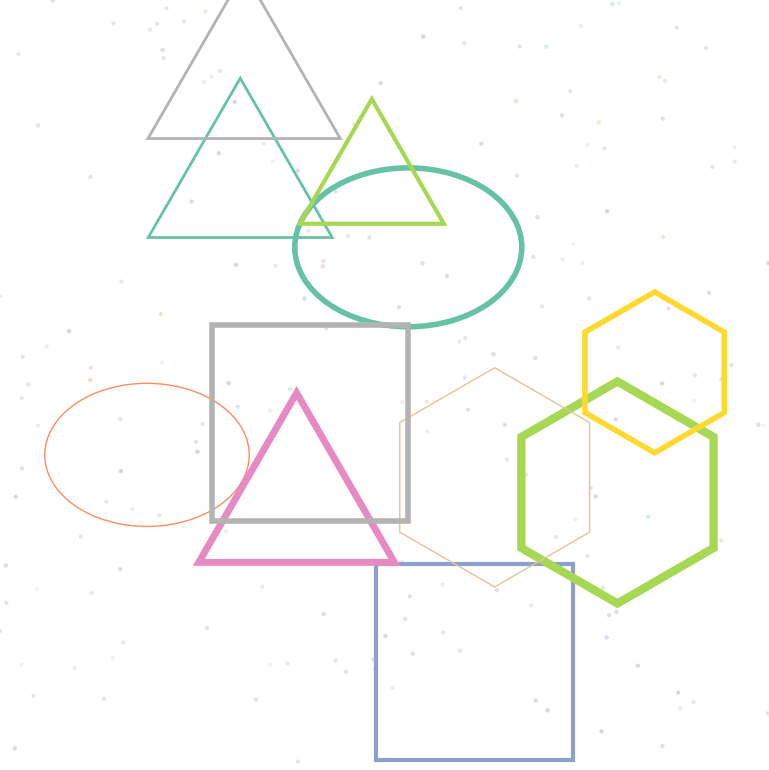[{"shape": "oval", "thickness": 2, "radius": 0.74, "center": [0.53, 0.679]}, {"shape": "triangle", "thickness": 1, "radius": 0.69, "center": [0.312, 0.761]}, {"shape": "oval", "thickness": 0.5, "radius": 0.66, "center": [0.191, 0.409]}, {"shape": "square", "thickness": 1.5, "radius": 0.64, "center": [0.616, 0.14]}, {"shape": "triangle", "thickness": 2.5, "radius": 0.73, "center": [0.385, 0.343]}, {"shape": "triangle", "thickness": 1.5, "radius": 0.54, "center": [0.483, 0.763]}, {"shape": "hexagon", "thickness": 3, "radius": 0.72, "center": [0.802, 0.36]}, {"shape": "hexagon", "thickness": 2, "radius": 0.52, "center": [0.85, 0.516]}, {"shape": "hexagon", "thickness": 0.5, "radius": 0.71, "center": [0.642, 0.38]}, {"shape": "square", "thickness": 2, "radius": 0.64, "center": [0.403, 0.45]}, {"shape": "triangle", "thickness": 1, "radius": 0.72, "center": [0.317, 0.892]}]